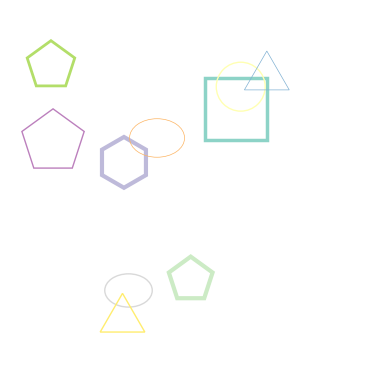[{"shape": "square", "thickness": 2.5, "radius": 0.4, "center": [0.613, 0.717]}, {"shape": "circle", "thickness": 1, "radius": 0.32, "center": [0.625, 0.775]}, {"shape": "hexagon", "thickness": 3, "radius": 0.33, "center": [0.322, 0.578]}, {"shape": "triangle", "thickness": 0.5, "radius": 0.34, "center": [0.693, 0.8]}, {"shape": "oval", "thickness": 0.5, "radius": 0.36, "center": [0.408, 0.642]}, {"shape": "pentagon", "thickness": 2, "radius": 0.32, "center": [0.132, 0.829]}, {"shape": "oval", "thickness": 1, "radius": 0.31, "center": [0.334, 0.246]}, {"shape": "pentagon", "thickness": 1, "radius": 0.43, "center": [0.138, 0.632]}, {"shape": "pentagon", "thickness": 3, "radius": 0.3, "center": [0.495, 0.274]}, {"shape": "triangle", "thickness": 1, "radius": 0.33, "center": [0.318, 0.171]}]